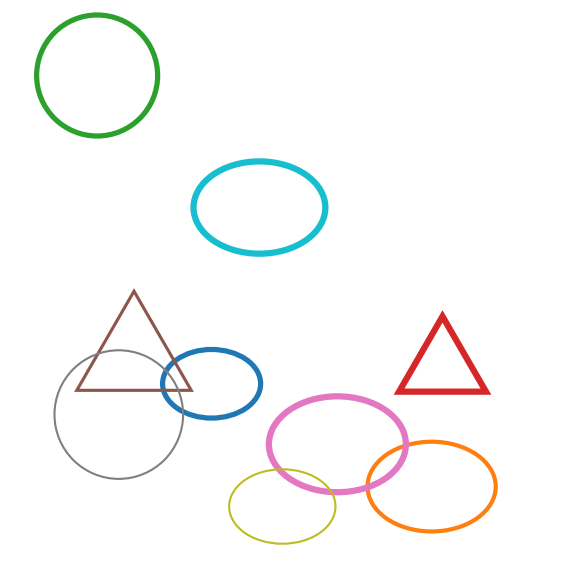[{"shape": "oval", "thickness": 2.5, "radius": 0.42, "center": [0.366, 0.335]}, {"shape": "oval", "thickness": 2, "radius": 0.56, "center": [0.747, 0.157]}, {"shape": "circle", "thickness": 2.5, "radius": 0.52, "center": [0.168, 0.868]}, {"shape": "triangle", "thickness": 3, "radius": 0.43, "center": [0.766, 0.364]}, {"shape": "triangle", "thickness": 1.5, "radius": 0.57, "center": [0.232, 0.38]}, {"shape": "oval", "thickness": 3, "radius": 0.59, "center": [0.584, 0.23]}, {"shape": "circle", "thickness": 1, "radius": 0.56, "center": [0.206, 0.281]}, {"shape": "oval", "thickness": 1, "radius": 0.46, "center": [0.489, 0.122]}, {"shape": "oval", "thickness": 3, "radius": 0.57, "center": [0.449, 0.64]}]